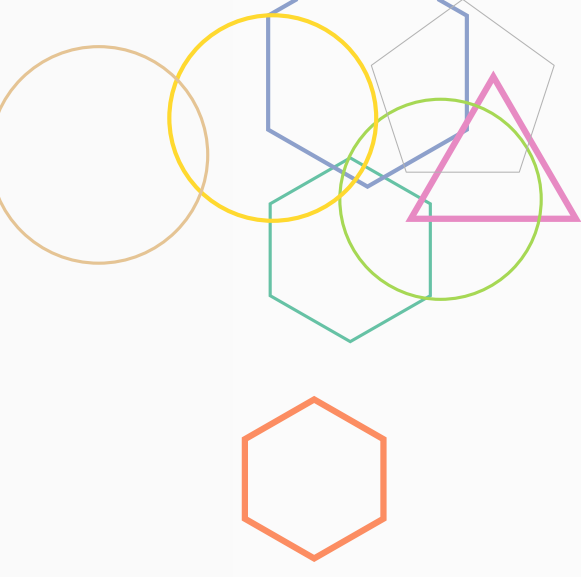[{"shape": "hexagon", "thickness": 1.5, "radius": 0.8, "center": [0.603, 0.567]}, {"shape": "hexagon", "thickness": 3, "radius": 0.69, "center": [0.541, 0.17]}, {"shape": "hexagon", "thickness": 2, "radius": 0.99, "center": [0.632, 0.873]}, {"shape": "triangle", "thickness": 3, "radius": 0.82, "center": [0.849, 0.702]}, {"shape": "circle", "thickness": 1.5, "radius": 0.87, "center": [0.758, 0.654]}, {"shape": "circle", "thickness": 2, "radius": 0.89, "center": [0.469, 0.795]}, {"shape": "circle", "thickness": 1.5, "radius": 0.94, "center": [0.17, 0.731]}, {"shape": "pentagon", "thickness": 0.5, "radius": 0.83, "center": [0.796, 0.835]}]